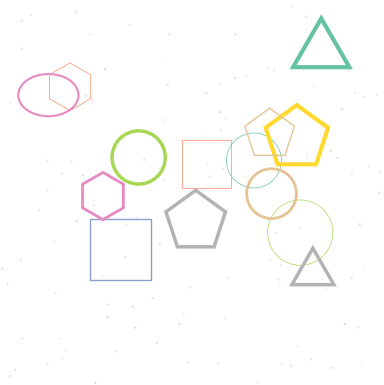[{"shape": "triangle", "thickness": 3, "radius": 0.42, "center": [0.834, 0.868]}, {"shape": "circle", "thickness": 0.5, "radius": 0.36, "center": [0.659, 0.583]}, {"shape": "square", "thickness": 0.5, "radius": 0.31, "center": [0.536, 0.574]}, {"shape": "hexagon", "thickness": 0.5, "radius": 0.31, "center": [0.182, 0.775]}, {"shape": "square", "thickness": 1, "radius": 0.4, "center": [0.312, 0.351]}, {"shape": "hexagon", "thickness": 2, "radius": 0.31, "center": [0.267, 0.491]}, {"shape": "oval", "thickness": 1.5, "radius": 0.39, "center": [0.126, 0.753]}, {"shape": "circle", "thickness": 2.5, "radius": 0.35, "center": [0.36, 0.591]}, {"shape": "circle", "thickness": 0.5, "radius": 0.42, "center": [0.78, 0.396]}, {"shape": "pentagon", "thickness": 3, "radius": 0.43, "center": [0.771, 0.642]}, {"shape": "circle", "thickness": 2, "radius": 0.32, "center": [0.705, 0.497]}, {"shape": "pentagon", "thickness": 1, "radius": 0.34, "center": [0.7, 0.651]}, {"shape": "triangle", "thickness": 2.5, "radius": 0.32, "center": [0.813, 0.292]}, {"shape": "pentagon", "thickness": 2.5, "radius": 0.41, "center": [0.508, 0.425]}]